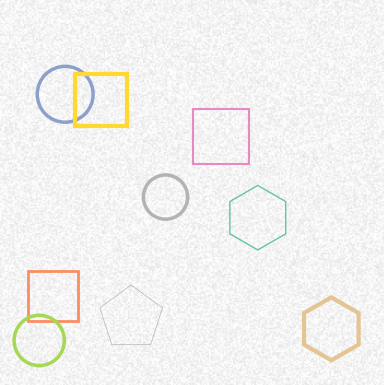[{"shape": "hexagon", "thickness": 1, "radius": 0.42, "center": [0.67, 0.435]}, {"shape": "square", "thickness": 2, "radius": 0.32, "center": [0.138, 0.231]}, {"shape": "circle", "thickness": 2.5, "radius": 0.36, "center": [0.169, 0.755]}, {"shape": "square", "thickness": 1.5, "radius": 0.36, "center": [0.575, 0.646]}, {"shape": "circle", "thickness": 2.5, "radius": 0.33, "center": [0.102, 0.116]}, {"shape": "square", "thickness": 3, "radius": 0.34, "center": [0.262, 0.741]}, {"shape": "hexagon", "thickness": 3, "radius": 0.41, "center": [0.861, 0.146]}, {"shape": "circle", "thickness": 2.5, "radius": 0.29, "center": [0.43, 0.488]}, {"shape": "pentagon", "thickness": 0.5, "radius": 0.43, "center": [0.341, 0.174]}]